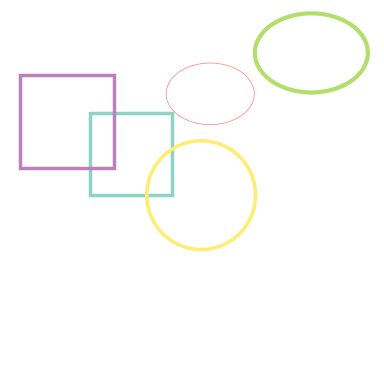[{"shape": "square", "thickness": 2.5, "radius": 0.53, "center": [0.341, 0.6]}, {"shape": "oval", "thickness": 0.5, "radius": 0.57, "center": [0.546, 0.756]}, {"shape": "oval", "thickness": 3, "radius": 0.73, "center": [0.809, 0.863]}, {"shape": "square", "thickness": 2.5, "radius": 0.61, "center": [0.174, 0.684]}, {"shape": "circle", "thickness": 2.5, "radius": 0.71, "center": [0.523, 0.493]}]